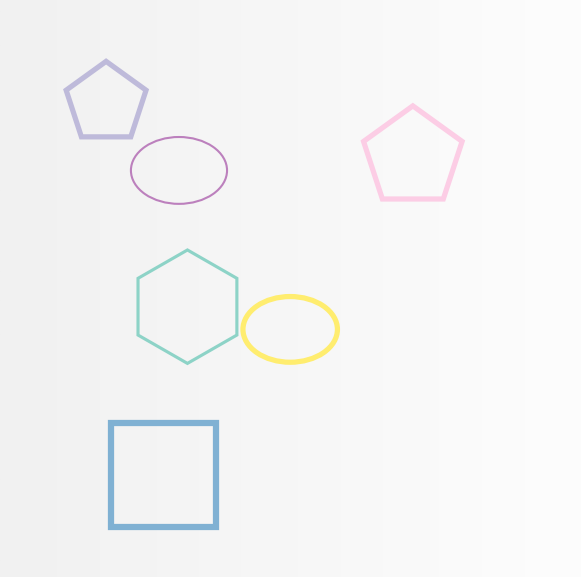[{"shape": "hexagon", "thickness": 1.5, "radius": 0.49, "center": [0.322, 0.468]}, {"shape": "pentagon", "thickness": 2.5, "radius": 0.36, "center": [0.183, 0.821]}, {"shape": "square", "thickness": 3, "radius": 0.45, "center": [0.282, 0.177]}, {"shape": "pentagon", "thickness": 2.5, "radius": 0.45, "center": [0.71, 0.727]}, {"shape": "oval", "thickness": 1, "radius": 0.41, "center": [0.308, 0.704]}, {"shape": "oval", "thickness": 2.5, "radius": 0.41, "center": [0.499, 0.429]}]